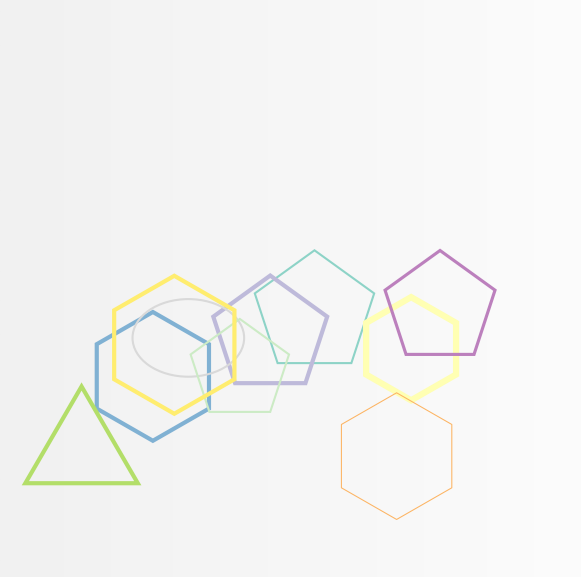[{"shape": "pentagon", "thickness": 1, "radius": 0.54, "center": [0.541, 0.458]}, {"shape": "hexagon", "thickness": 3, "radius": 0.45, "center": [0.707, 0.395]}, {"shape": "pentagon", "thickness": 2, "radius": 0.51, "center": [0.465, 0.419]}, {"shape": "hexagon", "thickness": 2, "radius": 0.56, "center": [0.263, 0.347]}, {"shape": "hexagon", "thickness": 0.5, "radius": 0.55, "center": [0.682, 0.209]}, {"shape": "triangle", "thickness": 2, "radius": 0.56, "center": [0.14, 0.218]}, {"shape": "oval", "thickness": 1, "radius": 0.48, "center": [0.324, 0.414]}, {"shape": "pentagon", "thickness": 1.5, "radius": 0.5, "center": [0.757, 0.466]}, {"shape": "pentagon", "thickness": 1, "radius": 0.44, "center": [0.413, 0.358]}, {"shape": "hexagon", "thickness": 2, "radius": 0.6, "center": [0.3, 0.402]}]